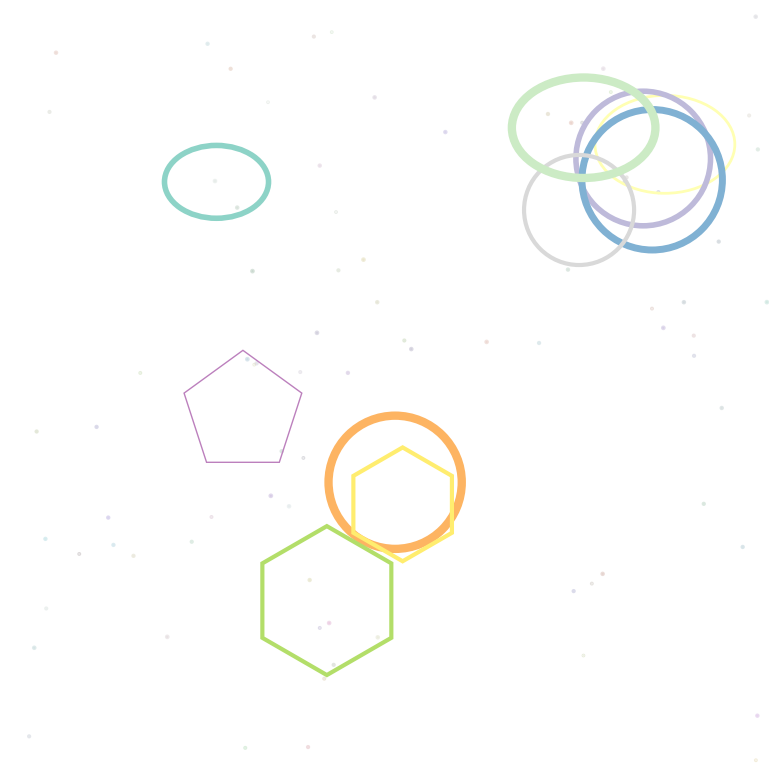[{"shape": "oval", "thickness": 2, "radius": 0.34, "center": [0.281, 0.764]}, {"shape": "oval", "thickness": 1, "radius": 0.45, "center": [0.863, 0.813]}, {"shape": "circle", "thickness": 2, "radius": 0.44, "center": [0.835, 0.794]}, {"shape": "circle", "thickness": 2.5, "radius": 0.46, "center": [0.847, 0.767]}, {"shape": "circle", "thickness": 3, "radius": 0.43, "center": [0.513, 0.374]}, {"shape": "hexagon", "thickness": 1.5, "radius": 0.48, "center": [0.424, 0.22]}, {"shape": "circle", "thickness": 1.5, "radius": 0.36, "center": [0.752, 0.727]}, {"shape": "pentagon", "thickness": 0.5, "radius": 0.4, "center": [0.315, 0.465]}, {"shape": "oval", "thickness": 3, "radius": 0.47, "center": [0.758, 0.834]}, {"shape": "hexagon", "thickness": 1.5, "radius": 0.37, "center": [0.523, 0.345]}]